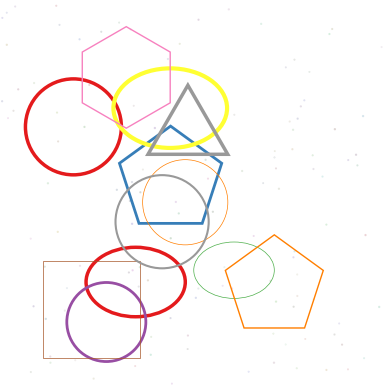[{"shape": "circle", "thickness": 2.5, "radius": 0.62, "center": [0.191, 0.67]}, {"shape": "oval", "thickness": 2.5, "radius": 0.64, "center": [0.352, 0.267]}, {"shape": "pentagon", "thickness": 2, "radius": 0.7, "center": [0.443, 0.533]}, {"shape": "oval", "thickness": 0.5, "radius": 0.52, "center": [0.608, 0.298]}, {"shape": "circle", "thickness": 2, "radius": 0.51, "center": [0.276, 0.164]}, {"shape": "pentagon", "thickness": 1, "radius": 0.67, "center": [0.713, 0.256]}, {"shape": "circle", "thickness": 0.5, "radius": 0.55, "center": [0.481, 0.475]}, {"shape": "oval", "thickness": 3, "radius": 0.74, "center": [0.442, 0.719]}, {"shape": "square", "thickness": 0.5, "radius": 0.63, "center": [0.238, 0.196]}, {"shape": "hexagon", "thickness": 1, "radius": 0.66, "center": [0.328, 0.799]}, {"shape": "circle", "thickness": 1.5, "radius": 0.61, "center": [0.421, 0.424]}, {"shape": "triangle", "thickness": 2.5, "radius": 0.6, "center": [0.488, 0.659]}]